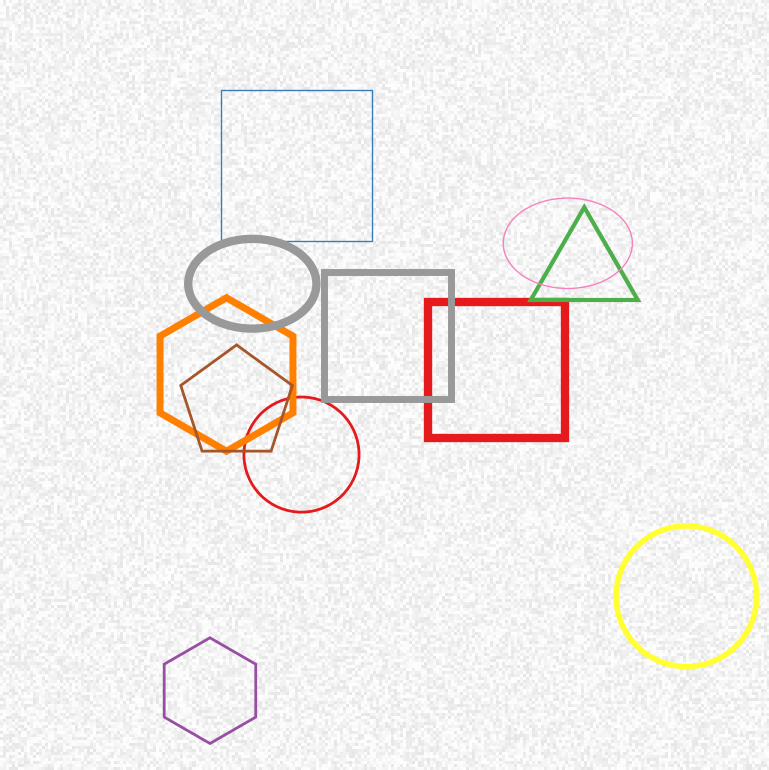[{"shape": "square", "thickness": 3, "radius": 0.44, "center": [0.645, 0.519]}, {"shape": "circle", "thickness": 1, "radius": 0.37, "center": [0.392, 0.41]}, {"shape": "square", "thickness": 0.5, "radius": 0.49, "center": [0.385, 0.786]}, {"shape": "triangle", "thickness": 1.5, "radius": 0.4, "center": [0.759, 0.651]}, {"shape": "hexagon", "thickness": 1, "radius": 0.34, "center": [0.273, 0.103]}, {"shape": "hexagon", "thickness": 2.5, "radius": 0.5, "center": [0.294, 0.514]}, {"shape": "circle", "thickness": 2, "radius": 0.46, "center": [0.891, 0.226]}, {"shape": "pentagon", "thickness": 1, "radius": 0.38, "center": [0.307, 0.476]}, {"shape": "oval", "thickness": 0.5, "radius": 0.42, "center": [0.737, 0.684]}, {"shape": "square", "thickness": 2.5, "radius": 0.41, "center": [0.503, 0.564]}, {"shape": "oval", "thickness": 3, "radius": 0.42, "center": [0.328, 0.632]}]